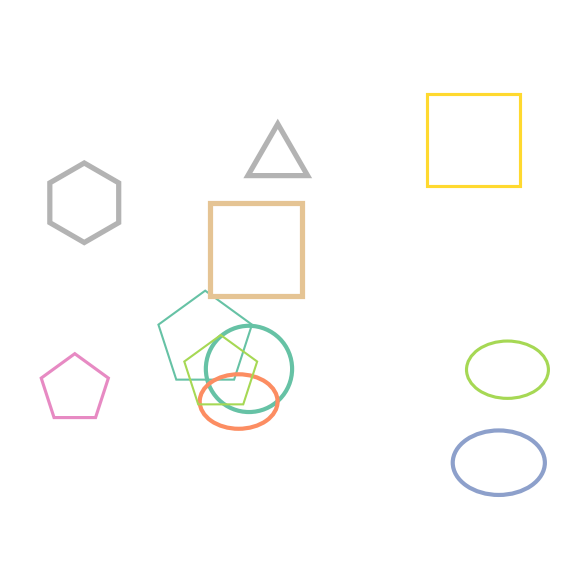[{"shape": "circle", "thickness": 2, "radius": 0.37, "center": [0.431, 0.36]}, {"shape": "pentagon", "thickness": 1, "radius": 0.43, "center": [0.355, 0.411]}, {"shape": "oval", "thickness": 2, "radius": 0.34, "center": [0.413, 0.304]}, {"shape": "oval", "thickness": 2, "radius": 0.4, "center": [0.864, 0.198]}, {"shape": "pentagon", "thickness": 1.5, "radius": 0.31, "center": [0.13, 0.326]}, {"shape": "oval", "thickness": 1.5, "radius": 0.35, "center": [0.879, 0.359]}, {"shape": "pentagon", "thickness": 1, "radius": 0.33, "center": [0.382, 0.353]}, {"shape": "square", "thickness": 1.5, "radius": 0.4, "center": [0.82, 0.757]}, {"shape": "square", "thickness": 2.5, "radius": 0.4, "center": [0.443, 0.567]}, {"shape": "triangle", "thickness": 2.5, "radius": 0.3, "center": [0.481, 0.725]}, {"shape": "hexagon", "thickness": 2.5, "radius": 0.34, "center": [0.146, 0.648]}]